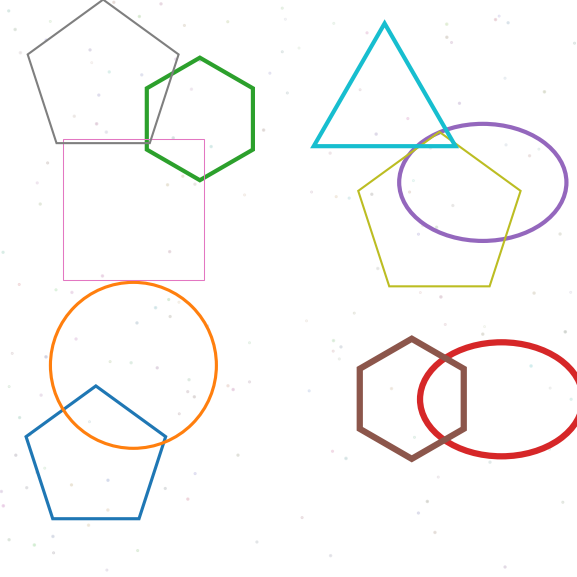[{"shape": "pentagon", "thickness": 1.5, "radius": 0.64, "center": [0.166, 0.204]}, {"shape": "circle", "thickness": 1.5, "radius": 0.72, "center": [0.231, 0.367]}, {"shape": "hexagon", "thickness": 2, "radius": 0.53, "center": [0.346, 0.793]}, {"shape": "oval", "thickness": 3, "radius": 0.71, "center": [0.868, 0.308]}, {"shape": "oval", "thickness": 2, "radius": 0.72, "center": [0.836, 0.683]}, {"shape": "hexagon", "thickness": 3, "radius": 0.52, "center": [0.713, 0.309]}, {"shape": "square", "thickness": 0.5, "radius": 0.61, "center": [0.232, 0.637]}, {"shape": "pentagon", "thickness": 1, "radius": 0.69, "center": [0.179, 0.862]}, {"shape": "pentagon", "thickness": 1, "radius": 0.74, "center": [0.761, 0.623]}, {"shape": "triangle", "thickness": 2, "radius": 0.71, "center": [0.666, 0.817]}]